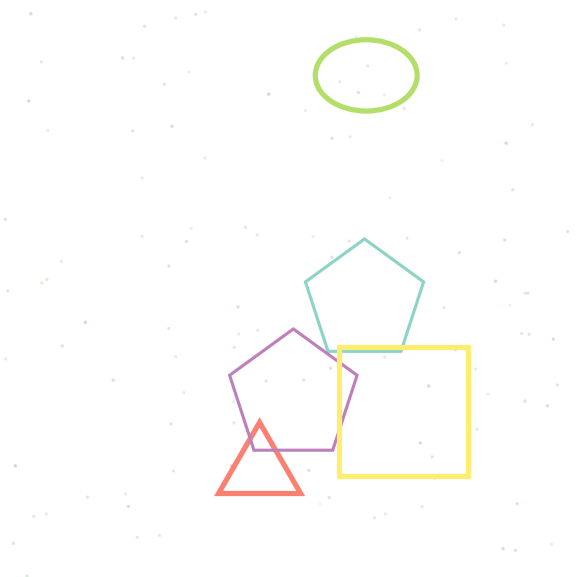[{"shape": "pentagon", "thickness": 1.5, "radius": 0.54, "center": [0.631, 0.478]}, {"shape": "triangle", "thickness": 2.5, "radius": 0.41, "center": [0.449, 0.186]}, {"shape": "oval", "thickness": 2.5, "radius": 0.44, "center": [0.634, 0.869]}, {"shape": "pentagon", "thickness": 1.5, "radius": 0.58, "center": [0.508, 0.313]}, {"shape": "square", "thickness": 2.5, "radius": 0.56, "center": [0.698, 0.287]}]